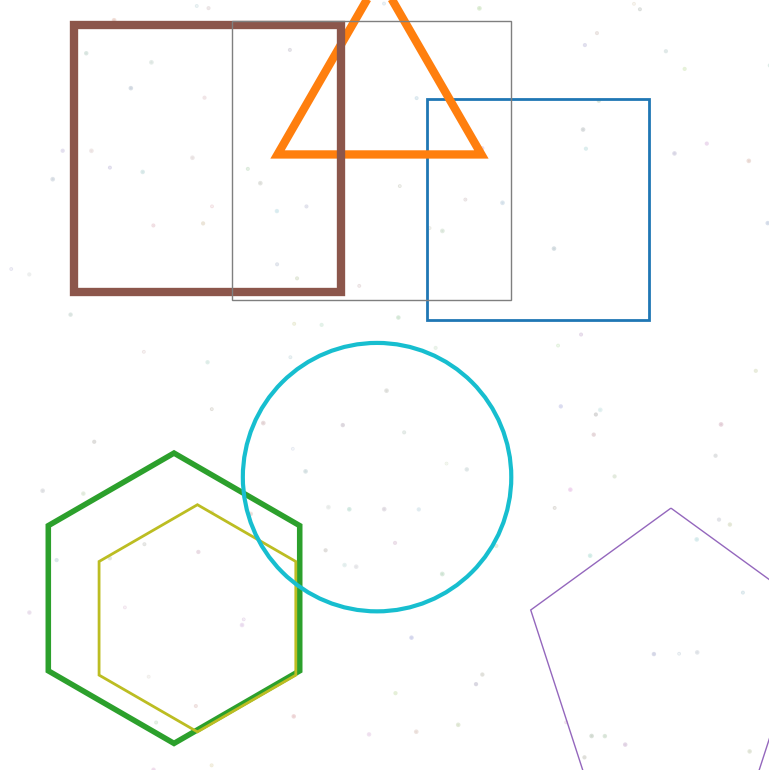[{"shape": "square", "thickness": 1, "radius": 0.72, "center": [0.699, 0.728]}, {"shape": "triangle", "thickness": 3, "radius": 0.76, "center": [0.493, 0.876]}, {"shape": "hexagon", "thickness": 2, "radius": 0.94, "center": [0.226, 0.223]}, {"shape": "pentagon", "thickness": 0.5, "radius": 0.96, "center": [0.871, 0.149]}, {"shape": "square", "thickness": 3, "radius": 0.87, "center": [0.27, 0.794]}, {"shape": "square", "thickness": 0.5, "radius": 0.91, "center": [0.482, 0.792]}, {"shape": "hexagon", "thickness": 1, "radius": 0.74, "center": [0.256, 0.197]}, {"shape": "circle", "thickness": 1.5, "radius": 0.87, "center": [0.49, 0.38]}]